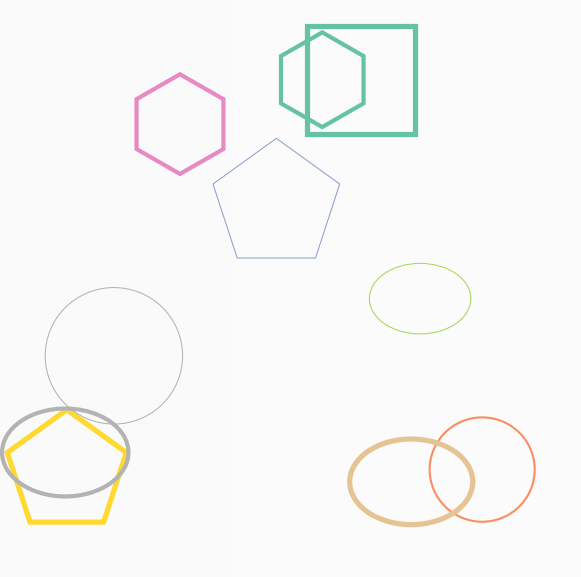[{"shape": "hexagon", "thickness": 2, "radius": 0.41, "center": [0.554, 0.861]}, {"shape": "square", "thickness": 2.5, "radius": 0.47, "center": [0.621, 0.861]}, {"shape": "circle", "thickness": 1, "radius": 0.45, "center": [0.83, 0.186]}, {"shape": "pentagon", "thickness": 0.5, "radius": 0.57, "center": [0.475, 0.645]}, {"shape": "hexagon", "thickness": 2, "radius": 0.43, "center": [0.31, 0.784]}, {"shape": "oval", "thickness": 0.5, "radius": 0.44, "center": [0.723, 0.482]}, {"shape": "pentagon", "thickness": 2.5, "radius": 0.54, "center": [0.115, 0.182]}, {"shape": "oval", "thickness": 2.5, "radius": 0.53, "center": [0.707, 0.165]}, {"shape": "oval", "thickness": 2, "radius": 0.54, "center": [0.112, 0.216]}, {"shape": "circle", "thickness": 0.5, "radius": 0.59, "center": [0.196, 0.383]}]